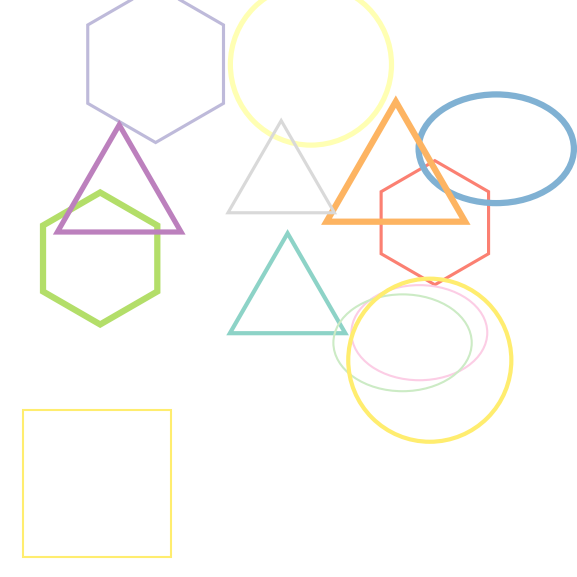[{"shape": "triangle", "thickness": 2, "radius": 0.58, "center": [0.498, 0.48]}, {"shape": "circle", "thickness": 2.5, "radius": 0.7, "center": [0.538, 0.887]}, {"shape": "hexagon", "thickness": 1.5, "radius": 0.68, "center": [0.269, 0.888]}, {"shape": "hexagon", "thickness": 1.5, "radius": 0.54, "center": [0.753, 0.613]}, {"shape": "oval", "thickness": 3, "radius": 0.67, "center": [0.859, 0.742]}, {"shape": "triangle", "thickness": 3, "radius": 0.69, "center": [0.685, 0.685]}, {"shape": "hexagon", "thickness": 3, "radius": 0.57, "center": [0.173, 0.552]}, {"shape": "oval", "thickness": 1, "radius": 0.59, "center": [0.726, 0.423]}, {"shape": "triangle", "thickness": 1.5, "radius": 0.53, "center": [0.487, 0.684]}, {"shape": "triangle", "thickness": 2.5, "radius": 0.62, "center": [0.206, 0.659]}, {"shape": "oval", "thickness": 1, "radius": 0.6, "center": [0.697, 0.406]}, {"shape": "square", "thickness": 1, "radius": 0.64, "center": [0.168, 0.162]}, {"shape": "circle", "thickness": 2, "radius": 0.71, "center": [0.744, 0.375]}]